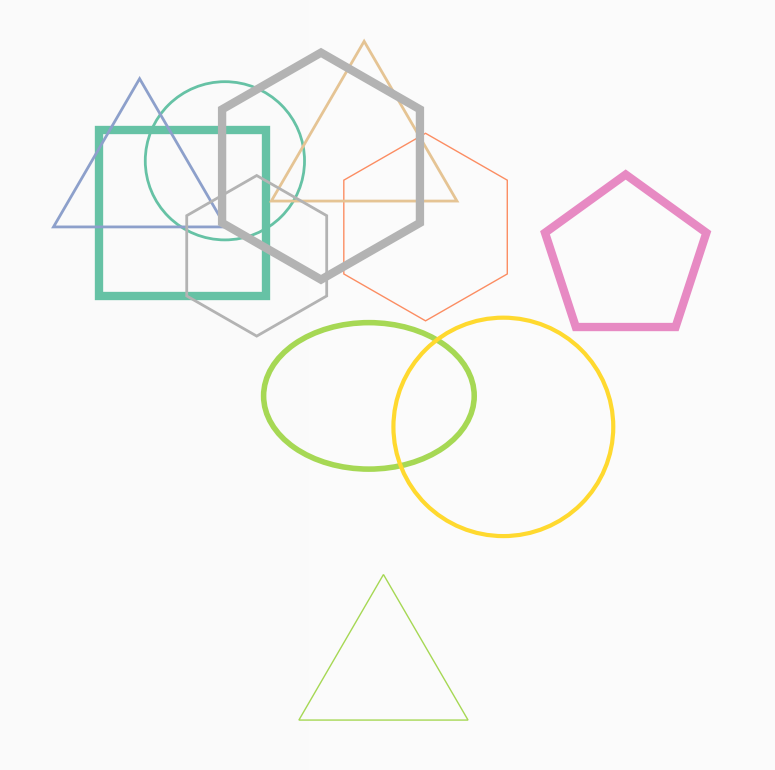[{"shape": "square", "thickness": 3, "radius": 0.54, "center": [0.236, 0.723]}, {"shape": "circle", "thickness": 1, "radius": 0.51, "center": [0.29, 0.791]}, {"shape": "hexagon", "thickness": 0.5, "radius": 0.61, "center": [0.549, 0.705]}, {"shape": "triangle", "thickness": 1, "radius": 0.64, "center": [0.18, 0.769]}, {"shape": "pentagon", "thickness": 3, "radius": 0.55, "center": [0.807, 0.664]}, {"shape": "oval", "thickness": 2, "radius": 0.68, "center": [0.476, 0.486]}, {"shape": "triangle", "thickness": 0.5, "radius": 0.63, "center": [0.495, 0.128]}, {"shape": "circle", "thickness": 1.5, "radius": 0.71, "center": [0.649, 0.446]}, {"shape": "triangle", "thickness": 1, "radius": 0.69, "center": [0.47, 0.808]}, {"shape": "hexagon", "thickness": 3, "radius": 0.74, "center": [0.414, 0.784]}, {"shape": "hexagon", "thickness": 1, "radius": 0.52, "center": [0.331, 0.668]}]